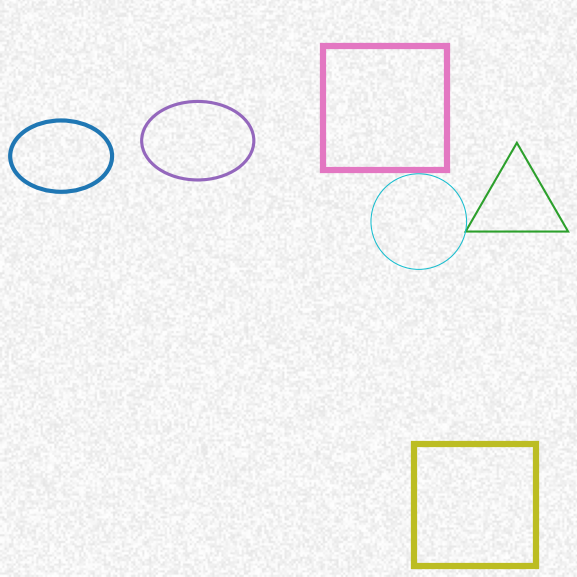[{"shape": "oval", "thickness": 2, "radius": 0.44, "center": [0.106, 0.729]}, {"shape": "triangle", "thickness": 1, "radius": 0.51, "center": [0.895, 0.649]}, {"shape": "oval", "thickness": 1.5, "radius": 0.49, "center": [0.342, 0.756]}, {"shape": "square", "thickness": 3, "radius": 0.54, "center": [0.667, 0.812]}, {"shape": "square", "thickness": 3, "radius": 0.53, "center": [0.823, 0.125]}, {"shape": "circle", "thickness": 0.5, "radius": 0.41, "center": [0.725, 0.615]}]